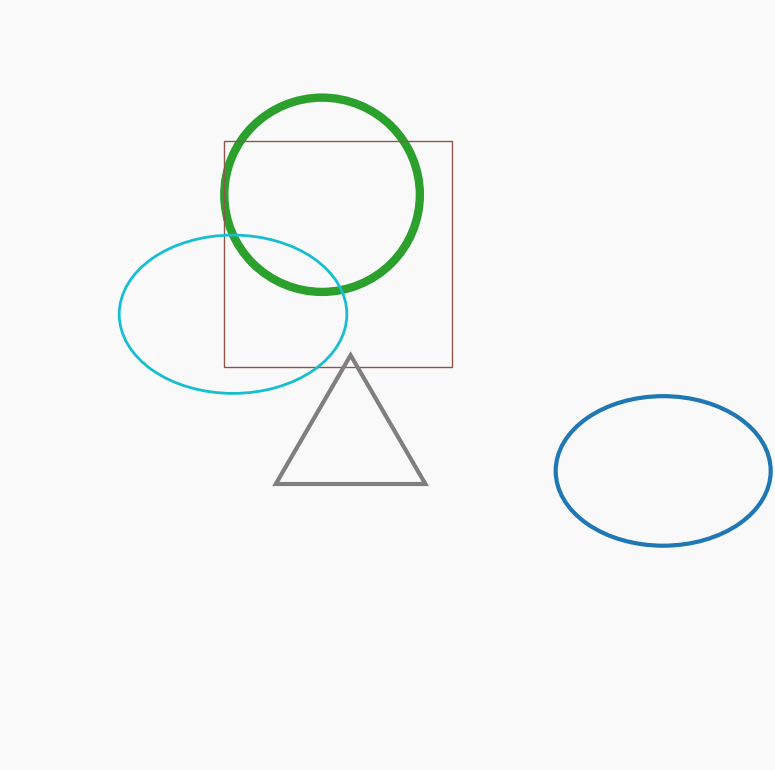[{"shape": "oval", "thickness": 1.5, "radius": 0.69, "center": [0.856, 0.388]}, {"shape": "circle", "thickness": 3, "radius": 0.63, "center": [0.416, 0.747]}, {"shape": "square", "thickness": 0.5, "radius": 0.74, "center": [0.437, 0.67]}, {"shape": "triangle", "thickness": 1.5, "radius": 0.56, "center": [0.452, 0.427]}, {"shape": "oval", "thickness": 1, "radius": 0.73, "center": [0.301, 0.592]}]